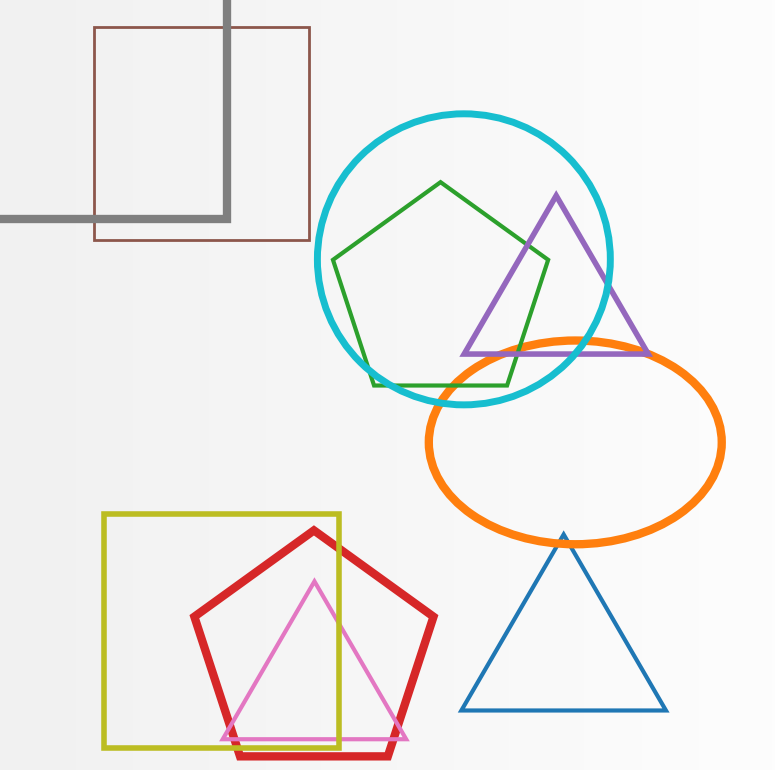[{"shape": "triangle", "thickness": 1.5, "radius": 0.76, "center": [0.727, 0.153]}, {"shape": "oval", "thickness": 3, "radius": 0.94, "center": [0.742, 0.425]}, {"shape": "pentagon", "thickness": 1.5, "radius": 0.73, "center": [0.568, 0.617]}, {"shape": "pentagon", "thickness": 3, "radius": 0.81, "center": [0.405, 0.149]}, {"shape": "triangle", "thickness": 2, "radius": 0.69, "center": [0.718, 0.609]}, {"shape": "square", "thickness": 1, "radius": 0.69, "center": [0.26, 0.826]}, {"shape": "triangle", "thickness": 1.5, "radius": 0.68, "center": [0.406, 0.108]}, {"shape": "square", "thickness": 3, "radius": 0.82, "center": [0.128, 0.88]}, {"shape": "square", "thickness": 2, "radius": 0.76, "center": [0.285, 0.18]}, {"shape": "circle", "thickness": 2.5, "radius": 0.94, "center": [0.599, 0.663]}]